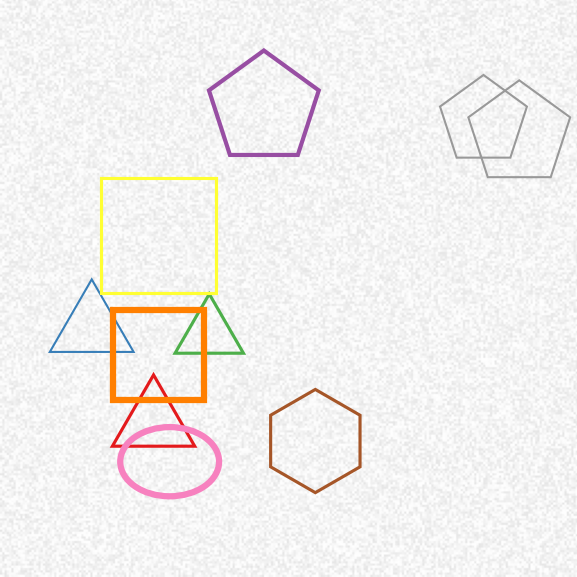[{"shape": "triangle", "thickness": 1.5, "radius": 0.41, "center": [0.266, 0.268]}, {"shape": "triangle", "thickness": 1, "radius": 0.42, "center": [0.159, 0.432]}, {"shape": "triangle", "thickness": 1.5, "radius": 0.34, "center": [0.362, 0.422]}, {"shape": "pentagon", "thickness": 2, "radius": 0.5, "center": [0.457, 0.812]}, {"shape": "square", "thickness": 3, "radius": 0.39, "center": [0.274, 0.384]}, {"shape": "square", "thickness": 1.5, "radius": 0.5, "center": [0.275, 0.592]}, {"shape": "hexagon", "thickness": 1.5, "radius": 0.45, "center": [0.546, 0.235]}, {"shape": "oval", "thickness": 3, "radius": 0.43, "center": [0.294, 0.2]}, {"shape": "pentagon", "thickness": 1, "radius": 0.46, "center": [0.899, 0.767]}, {"shape": "pentagon", "thickness": 1, "radius": 0.4, "center": [0.837, 0.79]}]